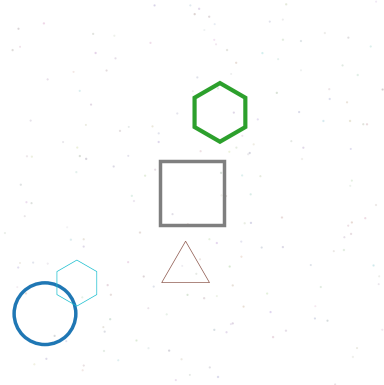[{"shape": "circle", "thickness": 2.5, "radius": 0.4, "center": [0.117, 0.185]}, {"shape": "hexagon", "thickness": 3, "radius": 0.38, "center": [0.571, 0.708]}, {"shape": "triangle", "thickness": 0.5, "radius": 0.36, "center": [0.482, 0.302]}, {"shape": "square", "thickness": 2.5, "radius": 0.41, "center": [0.499, 0.498]}, {"shape": "hexagon", "thickness": 0.5, "radius": 0.3, "center": [0.2, 0.265]}]